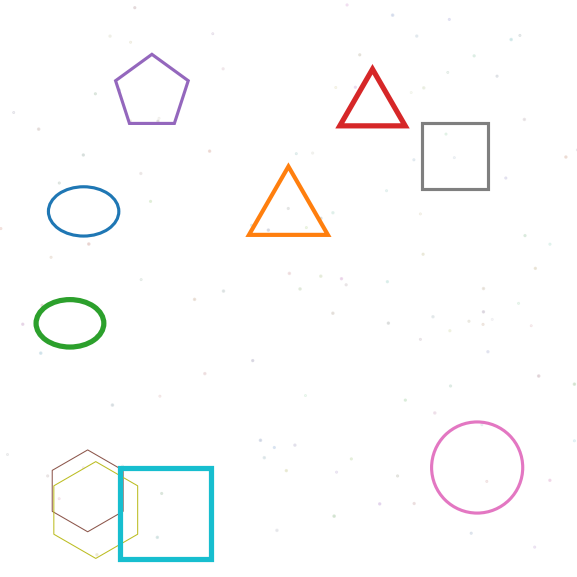[{"shape": "oval", "thickness": 1.5, "radius": 0.3, "center": [0.145, 0.633]}, {"shape": "triangle", "thickness": 2, "radius": 0.39, "center": [0.499, 0.632]}, {"shape": "oval", "thickness": 2.5, "radius": 0.29, "center": [0.121, 0.439]}, {"shape": "triangle", "thickness": 2.5, "radius": 0.33, "center": [0.645, 0.814]}, {"shape": "pentagon", "thickness": 1.5, "radius": 0.33, "center": [0.263, 0.839]}, {"shape": "hexagon", "thickness": 0.5, "radius": 0.35, "center": [0.152, 0.149]}, {"shape": "circle", "thickness": 1.5, "radius": 0.39, "center": [0.826, 0.19]}, {"shape": "square", "thickness": 1.5, "radius": 0.29, "center": [0.787, 0.729]}, {"shape": "hexagon", "thickness": 0.5, "radius": 0.42, "center": [0.166, 0.116]}, {"shape": "square", "thickness": 2.5, "radius": 0.39, "center": [0.287, 0.11]}]